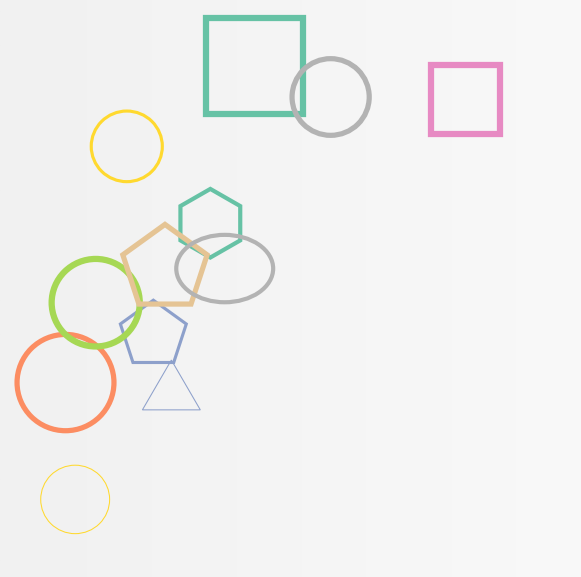[{"shape": "square", "thickness": 3, "radius": 0.42, "center": [0.438, 0.885]}, {"shape": "hexagon", "thickness": 2, "radius": 0.3, "center": [0.362, 0.613]}, {"shape": "circle", "thickness": 2.5, "radius": 0.42, "center": [0.113, 0.337]}, {"shape": "pentagon", "thickness": 1.5, "radius": 0.3, "center": [0.264, 0.42]}, {"shape": "triangle", "thickness": 0.5, "radius": 0.29, "center": [0.295, 0.318]}, {"shape": "square", "thickness": 3, "radius": 0.3, "center": [0.8, 0.827]}, {"shape": "circle", "thickness": 3, "radius": 0.38, "center": [0.165, 0.475]}, {"shape": "circle", "thickness": 1.5, "radius": 0.31, "center": [0.218, 0.746]}, {"shape": "circle", "thickness": 0.5, "radius": 0.3, "center": [0.129, 0.134]}, {"shape": "pentagon", "thickness": 2.5, "radius": 0.38, "center": [0.284, 0.534]}, {"shape": "circle", "thickness": 2.5, "radius": 0.33, "center": [0.569, 0.831]}, {"shape": "oval", "thickness": 2, "radius": 0.42, "center": [0.387, 0.534]}]